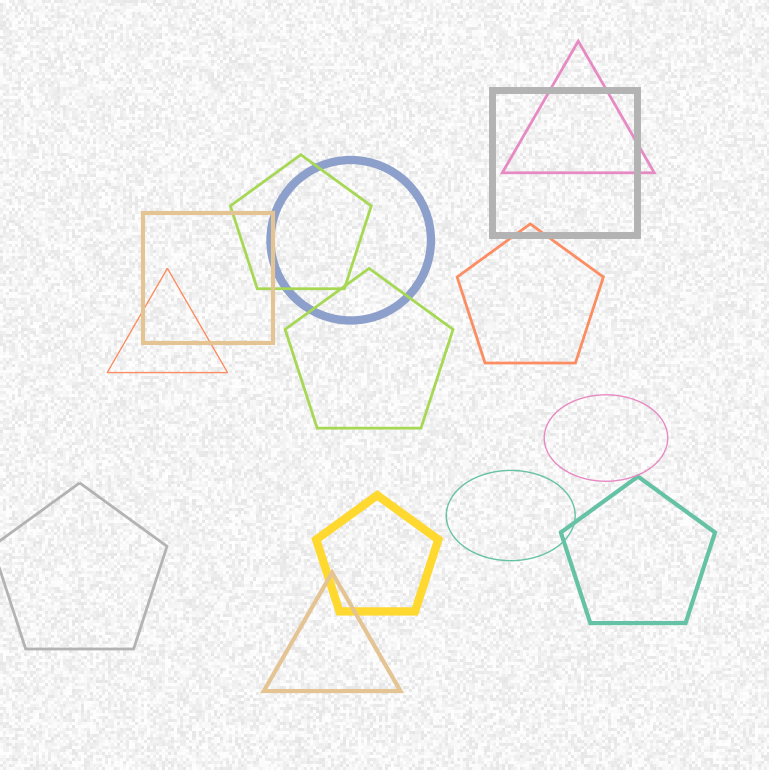[{"shape": "oval", "thickness": 0.5, "radius": 0.42, "center": [0.663, 0.33]}, {"shape": "pentagon", "thickness": 1.5, "radius": 0.53, "center": [0.829, 0.276]}, {"shape": "pentagon", "thickness": 1, "radius": 0.5, "center": [0.689, 0.609]}, {"shape": "triangle", "thickness": 0.5, "radius": 0.45, "center": [0.217, 0.561]}, {"shape": "circle", "thickness": 3, "radius": 0.52, "center": [0.455, 0.688]}, {"shape": "triangle", "thickness": 1, "radius": 0.57, "center": [0.751, 0.833]}, {"shape": "oval", "thickness": 0.5, "radius": 0.4, "center": [0.787, 0.431]}, {"shape": "pentagon", "thickness": 1, "radius": 0.57, "center": [0.479, 0.537]}, {"shape": "pentagon", "thickness": 1, "radius": 0.48, "center": [0.391, 0.703]}, {"shape": "pentagon", "thickness": 3, "radius": 0.42, "center": [0.49, 0.273]}, {"shape": "triangle", "thickness": 1.5, "radius": 0.51, "center": [0.431, 0.154]}, {"shape": "square", "thickness": 1.5, "radius": 0.42, "center": [0.27, 0.639]}, {"shape": "square", "thickness": 2.5, "radius": 0.47, "center": [0.733, 0.789]}, {"shape": "pentagon", "thickness": 1, "radius": 0.6, "center": [0.103, 0.254]}]